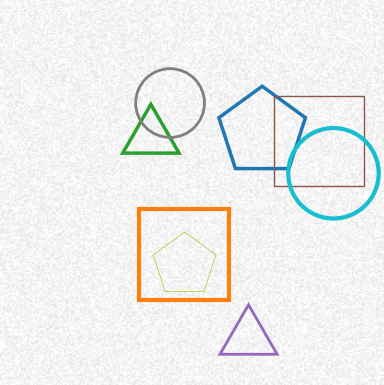[{"shape": "pentagon", "thickness": 2.5, "radius": 0.59, "center": [0.681, 0.658]}, {"shape": "square", "thickness": 3, "radius": 0.59, "center": [0.478, 0.339]}, {"shape": "triangle", "thickness": 2.5, "radius": 0.42, "center": [0.392, 0.645]}, {"shape": "triangle", "thickness": 2, "radius": 0.43, "center": [0.646, 0.123]}, {"shape": "square", "thickness": 1, "radius": 0.58, "center": [0.828, 0.635]}, {"shape": "circle", "thickness": 2, "radius": 0.45, "center": [0.442, 0.732]}, {"shape": "pentagon", "thickness": 0.5, "radius": 0.43, "center": [0.479, 0.312]}, {"shape": "circle", "thickness": 3, "radius": 0.59, "center": [0.866, 0.55]}]